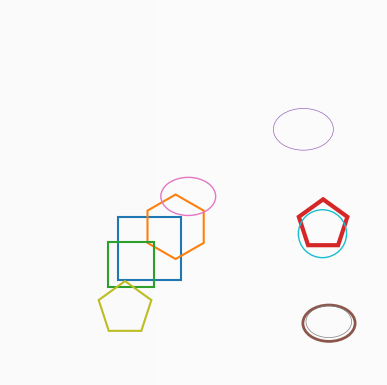[{"shape": "square", "thickness": 1.5, "radius": 0.41, "center": [0.386, 0.355]}, {"shape": "hexagon", "thickness": 1.5, "radius": 0.42, "center": [0.453, 0.411]}, {"shape": "square", "thickness": 1.5, "radius": 0.29, "center": [0.338, 0.314]}, {"shape": "pentagon", "thickness": 3, "radius": 0.33, "center": [0.834, 0.416]}, {"shape": "oval", "thickness": 0.5, "radius": 0.39, "center": [0.783, 0.664]}, {"shape": "oval", "thickness": 2, "radius": 0.34, "center": [0.849, 0.16]}, {"shape": "oval", "thickness": 1, "radius": 0.35, "center": [0.486, 0.49]}, {"shape": "oval", "thickness": 0.5, "radius": 0.29, "center": [0.849, 0.164]}, {"shape": "pentagon", "thickness": 1.5, "radius": 0.36, "center": [0.323, 0.198]}, {"shape": "circle", "thickness": 1, "radius": 0.31, "center": [0.832, 0.393]}]